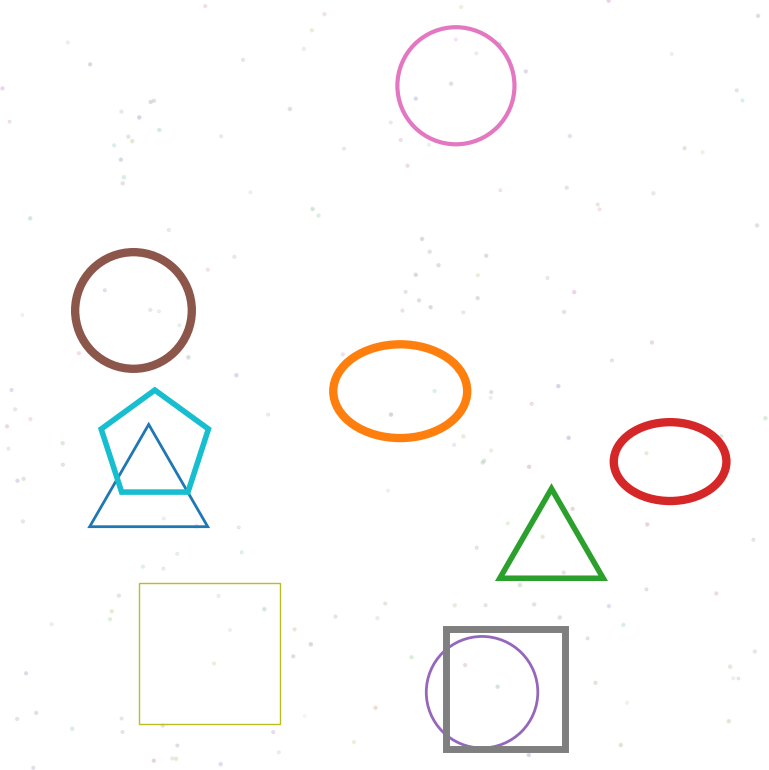[{"shape": "triangle", "thickness": 1, "radius": 0.44, "center": [0.193, 0.36]}, {"shape": "oval", "thickness": 3, "radius": 0.43, "center": [0.52, 0.492]}, {"shape": "triangle", "thickness": 2, "radius": 0.39, "center": [0.716, 0.288]}, {"shape": "oval", "thickness": 3, "radius": 0.37, "center": [0.87, 0.401]}, {"shape": "circle", "thickness": 1, "radius": 0.36, "center": [0.626, 0.101]}, {"shape": "circle", "thickness": 3, "radius": 0.38, "center": [0.173, 0.597]}, {"shape": "circle", "thickness": 1.5, "radius": 0.38, "center": [0.592, 0.889]}, {"shape": "square", "thickness": 2.5, "radius": 0.39, "center": [0.656, 0.105]}, {"shape": "square", "thickness": 0.5, "radius": 0.46, "center": [0.272, 0.152]}, {"shape": "pentagon", "thickness": 2, "radius": 0.37, "center": [0.201, 0.42]}]